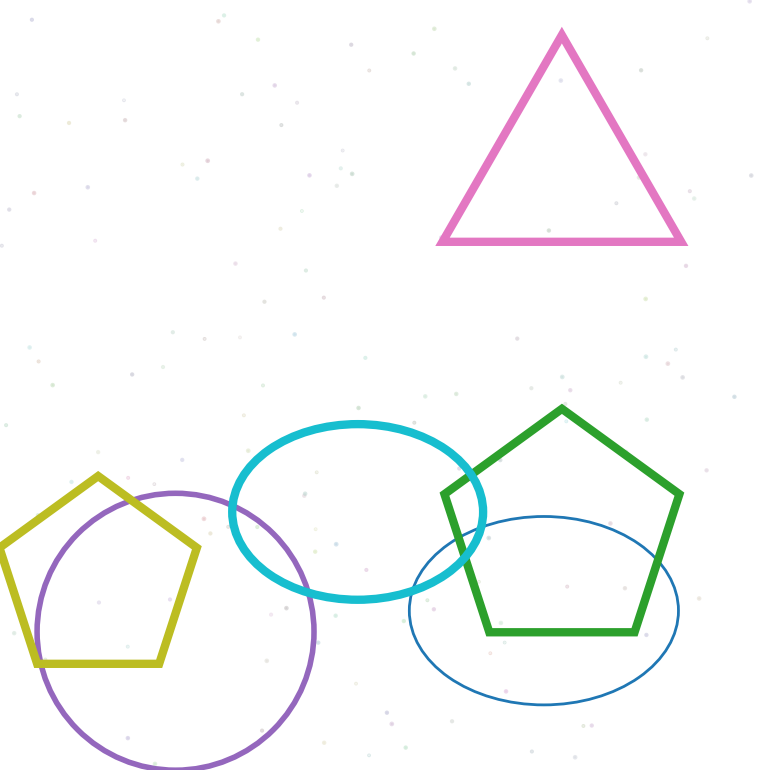[{"shape": "oval", "thickness": 1, "radius": 0.87, "center": [0.706, 0.207]}, {"shape": "pentagon", "thickness": 3, "radius": 0.8, "center": [0.73, 0.309]}, {"shape": "circle", "thickness": 2, "radius": 0.9, "center": [0.228, 0.18]}, {"shape": "triangle", "thickness": 3, "radius": 0.89, "center": [0.73, 0.775]}, {"shape": "pentagon", "thickness": 3, "radius": 0.67, "center": [0.127, 0.247]}, {"shape": "oval", "thickness": 3, "radius": 0.81, "center": [0.465, 0.335]}]